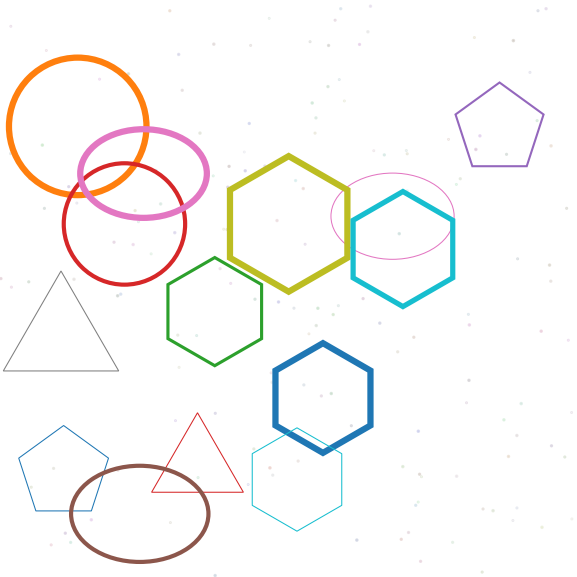[{"shape": "pentagon", "thickness": 0.5, "radius": 0.41, "center": [0.11, 0.181]}, {"shape": "hexagon", "thickness": 3, "radius": 0.47, "center": [0.559, 0.31]}, {"shape": "circle", "thickness": 3, "radius": 0.6, "center": [0.135, 0.78]}, {"shape": "hexagon", "thickness": 1.5, "radius": 0.47, "center": [0.372, 0.46]}, {"shape": "triangle", "thickness": 0.5, "radius": 0.46, "center": [0.342, 0.193]}, {"shape": "circle", "thickness": 2, "radius": 0.53, "center": [0.215, 0.611]}, {"shape": "pentagon", "thickness": 1, "radius": 0.4, "center": [0.865, 0.776]}, {"shape": "oval", "thickness": 2, "radius": 0.59, "center": [0.242, 0.109]}, {"shape": "oval", "thickness": 3, "radius": 0.55, "center": [0.249, 0.699]}, {"shape": "oval", "thickness": 0.5, "radius": 0.53, "center": [0.68, 0.625]}, {"shape": "triangle", "thickness": 0.5, "radius": 0.58, "center": [0.106, 0.414]}, {"shape": "hexagon", "thickness": 3, "radius": 0.59, "center": [0.5, 0.611]}, {"shape": "hexagon", "thickness": 0.5, "radius": 0.45, "center": [0.514, 0.169]}, {"shape": "hexagon", "thickness": 2.5, "radius": 0.5, "center": [0.698, 0.568]}]